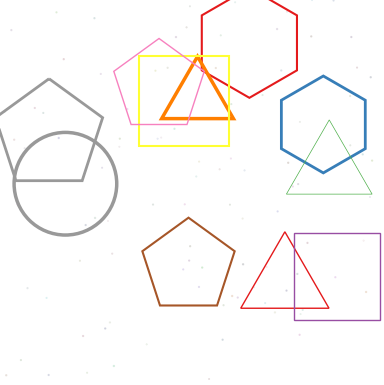[{"shape": "hexagon", "thickness": 1.5, "radius": 0.71, "center": [0.648, 0.889]}, {"shape": "triangle", "thickness": 1, "radius": 0.66, "center": [0.74, 0.266]}, {"shape": "hexagon", "thickness": 2, "radius": 0.63, "center": [0.84, 0.677]}, {"shape": "triangle", "thickness": 0.5, "radius": 0.64, "center": [0.855, 0.56]}, {"shape": "square", "thickness": 1, "radius": 0.56, "center": [0.875, 0.282]}, {"shape": "triangle", "thickness": 2.5, "radius": 0.54, "center": [0.513, 0.746]}, {"shape": "square", "thickness": 1.5, "radius": 0.58, "center": [0.479, 0.737]}, {"shape": "pentagon", "thickness": 1.5, "radius": 0.63, "center": [0.49, 0.309]}, {"shape": "pentagon", "thickness": 1, "radius": 0.62, "center": [0.413, 0.777]}, {"shape": "circle", "thickness": 2.5, "radius": 0.67, "center": [0.17, 0.523]}, {"shape": "pentagon", "thickness": 2, "radius": 0.73, "center": [0.127, 0.649]}]